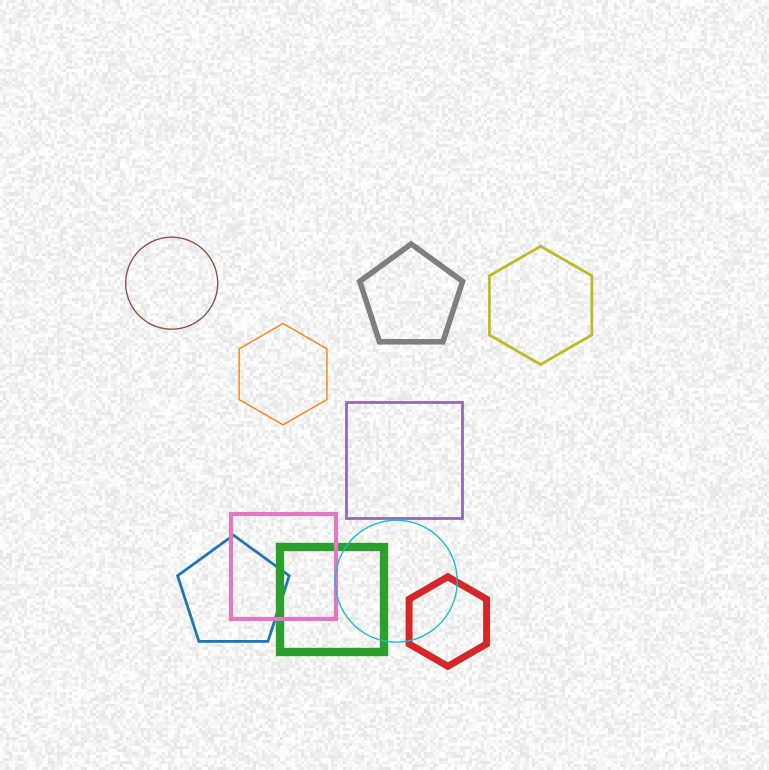[{"shape": "pentagon", "thickness": 1, "radius": 0.38, "center": [0.303, 0.229]}, {"shape": "hexagon", "thickness": 0.5, "radius": 0.33, "center": [0.368, 0.514]}, {"shape": "square", "thickness": 3, "radius": 0.34, "center": [0.431, 0.222]}, {"shape": "hexagon", "thickness": 2.5, "radius": 0.29, "center": [0.582, 0.193]}, {"shape": "square", "thickness": 1, "radius": 0.38, "center": [0.525, 0.402]}, {"shape": "circle", "thickness": 0.5, "radius": 0.3, "center": [0.223, 0.632]}, {"shape": "square", "thickness": 1.5, "radius": 0.34, "center": [0.368, 0.264]}, {"shape": "pentagon", "thickness": 2, "radius": 0.35, "center": [0.534, 0.613]}, {"shape": "hexagon", "thickness": 1, "radius": 0.38, "center": [0.702, 0.603]}, {"shape": "circle", "thickness": 0.5, "radius": 0.4, "center": [0.515, 0.245]}]